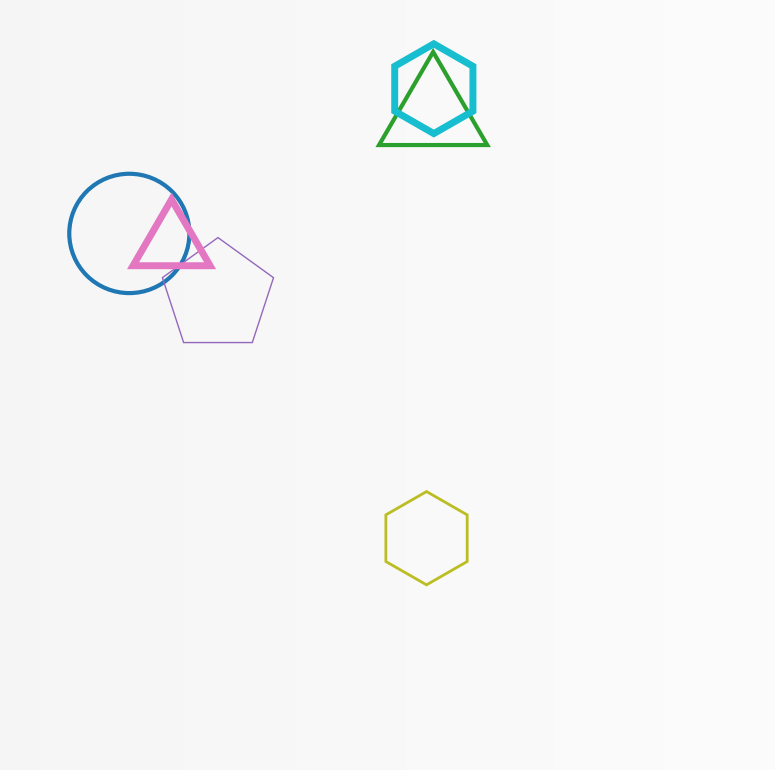[{"shape": "circle", "thickness": 1.5, "radius": 0.39, "center": [0.167, 0.697]}, {"shape": "triangle", "thickness": 1.5, "radius": 0.4, "center": [0.559, 0.852]}, {"shape": "pentagon", "thickness": 0.5, "radius": 0.38, "center": [0.281, 0.616]}, {"shape": "triangle", "thickness": 2.5, "radius": 0.29, "center": [0.221, 0.684]}, {"shape": "hexagon", "thickness": 1, "radius": 0.3, "center": [0.55, 0.301]}, {"shape": "hexagon", "thickness": 2.5, "radius": 0.29, "center": [0.56, 0.885]}]